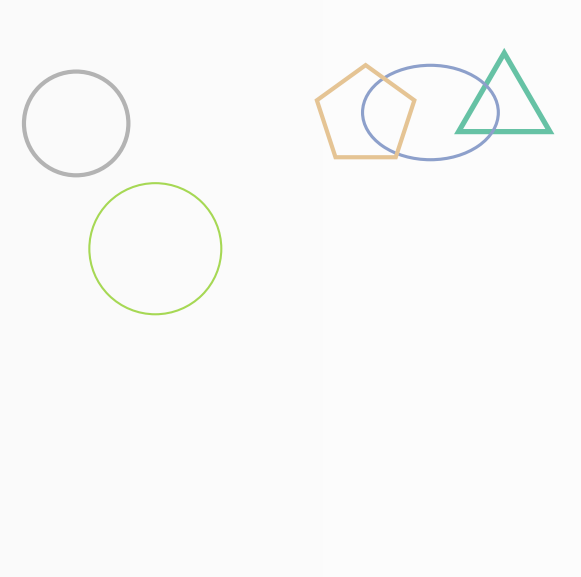[{"shape": "triangle", "thickness": 2.5, "radius": 0.45, "center": [0.868, 0.817]}, {"shape": "oval", "thickness": 1.5, "radius": 0.58, "center": [0.741, 0.804]}, {"shape": "circle", "thickness": 1, "radius": 0.57, "center": [0.267, 0.568]}, {"shape": "pentagon", "thickness": 2, "radius": 0.44, "center": [0.629, 0.798]}, {"shape": "circle", "thickness": 2, "radius": 0.45, "center": [0.131, 0.785]}]